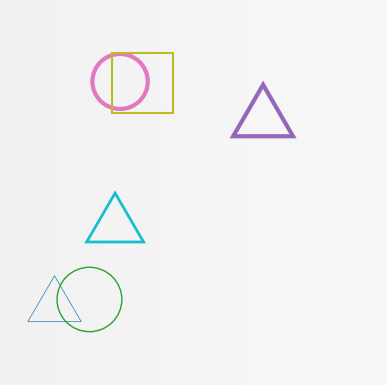[{"shape": "triangle", "thickness": 0.5, "radius": 0.4, "center": [0.141, 0.204]}, {"shape": "circle", "thickness": 1, "radius": 0.42, "center": [0.231, 0.222]}, {"shape": "triangle", "thickness": 3, "radius": 0.45, "center": [0.679, 0.691]}, {"shape": "circle", "thickness": 3, "radius": 0.36, "center": [0.31, 0.788]}, {"shape": "square", "thickness": 1.5, "radius": 0.39, "center": [0.368, 0.784]}, {"shape": "triangle", "thickness": 2, "radius": 0.42, "center": [0.297, 0.414]}]